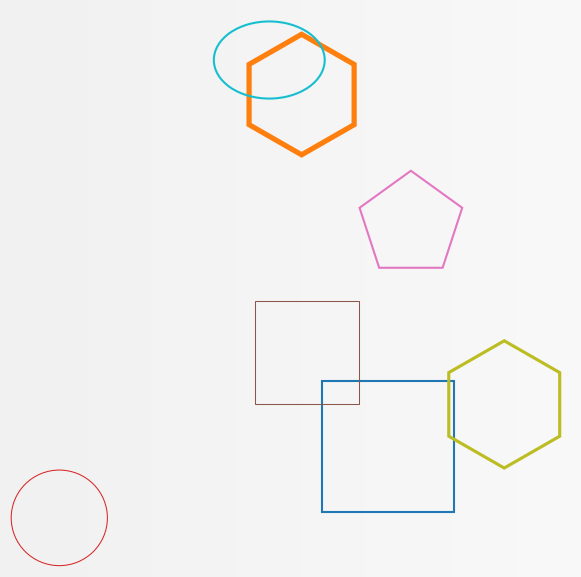[{"shape": "square", "thickness": 1, "radius": 0.57, "center": [0.668, 0.226]}, {"shape": "hexagon", "thickness": 2.5, "radius": 0.52, "center": [0.519, 0.835]}, {"shape": "circle", "thickness": 0.5, "radius": 0.41, "center": [0.102, 0.102]}, {"shape": "square", "thickness": 0.5, "radius": 0.45, "center": [0.528, 0.388]}, {"shape": "pentagon", "thickness": 1, "radius": 0.46, "center": [0.707, 0.611]}, {"shape": "hexagon", "thickness": 1.5, "radius": 0.55, "center": [0.868, 0.299]}, {"shape": "oval", "thickness": 1, "radius": 0.48, "center": [0.463, 0.895]}]